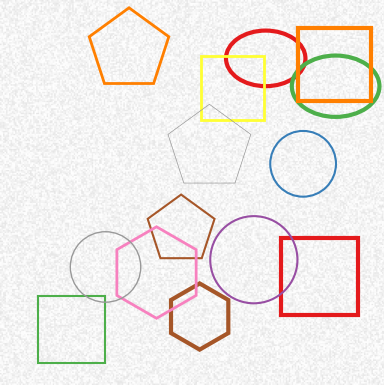[{"shape": "oval", "thickness": 3, "radius": 0.52, "center": [0.69, 0.848]}, {"shape": "square", "thickness": 3, "radius": 0.5, "center": [0.83, 0.282]}, {"shape": "circle", "thickness": 1.5, "radius": 0.43, "center": [0.787, 0.575]}, {"shape": "oval", "thickness": 3, "radius": 0.57, "center": [0.872, 0.776]}, {"shape": "square", "thickness": 1.5, "radius": 0.43, "center": [0.187, 0.143]}, {"shape": "circle", "thickness": 1.5, "radius": 0.57, "center": [0.659, 0.325]}, {"shape": "pentagon", "thickness": 2, "radius": 0.54, "center": [0.335, 0.871]}, {"shape": "square", "thickness": 3, "radius": 0.47, "center": [0.869, 0.832]}, {"shape": "square", "thickness": 2, "radius": 0.41, "center": [0.604, 0.772]}, {"shape": "pentagon", "thickness": 1.5, "radius": 0.46, "center": [0.47, 0.403]}, {"shape": "hexagon", "thickness": 3, "radius": 0.43, "center": [0.519, 0.178]}, {"shape": "hexagon", "thickness": 2, "radius": 0.59, "center": [0.407, 0.292]}, {"shape": "pentagon", "thickness": 0.5, "radius": 0.57, "center": [0.544, 0.616]}, {"shape": "circle", "thickness": 1, "radius": 0.46, "center": [0.274, 0.307]}]